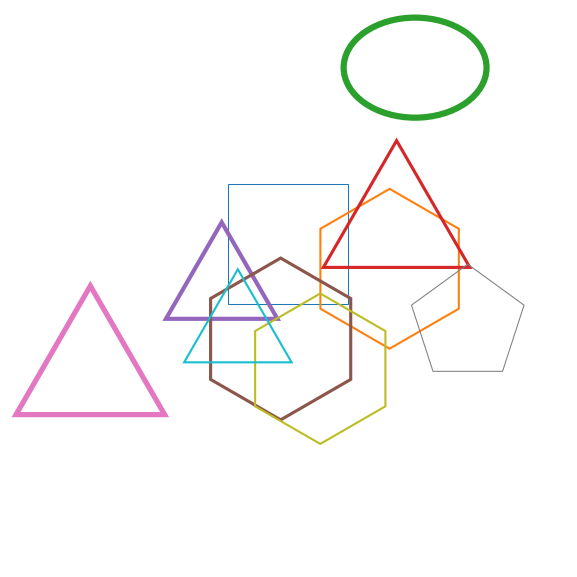[{"shape": "square", "thickness": 0.5, "radius": 0.52, "center": [0.498, 0.577]}, {"shape": "hexagon", "thickness": 1, "radius": 0.69, "center": [0.675, 0.534]}, {"shape": "oval", "thickness": 3, "radius": 0.62, "center": [0.719, 0.882]}, {"shape": "triangle", "thickness": 1.5, "radius": 0.73, "center": [0.687, 0.609]}, {"shape": "triangle", "thickness": 2, "radius": 0.56, "center": [0.384, 0.503]}, {"shape": "hexagon", "thickness": 1.5, "radius": 0.7, "center": [0.486, 0.412]}, {"shape": "triangle", "thickness": 2.5, "radius": 0.74, "center": [0.156, 0.355]}, {"shape": "pentagon", "thickness": 0.5, "radius": 0.51, "center": [0.81, 0.439]}, {"shape": "hexagon", "thickness": 1, "radius": 0.65, "center": [0.555, 0.361]}, {"shape": "triangle", "thickness": 1, "radius": 0.54, "center": [0.412, 0.425]}]